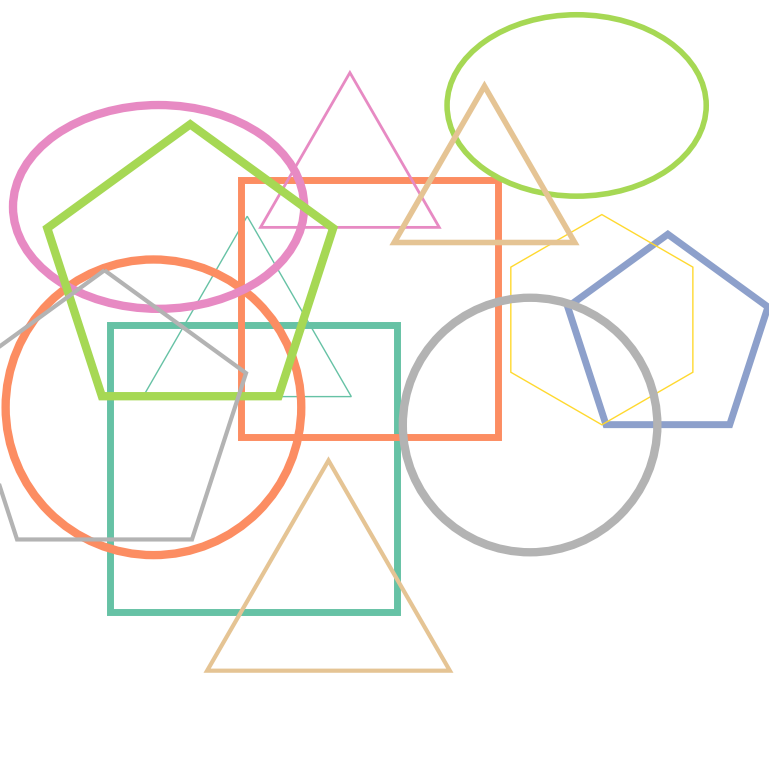[{"shape": "triangle", "thickness": 0.5, "radius": 0.78, "center": [0.321, 0.563]}, {"shape": "square", "thickness": 2.5, "radius": 0.93, "center": [0.329, 0.391]}, {"shape": "square", "thickness": 2.5, "radius": 0.83, "center": [0.48, 0.599]}, {"shape": "circle", "thickness": 3, "radius": 0.96, "center": [0.199, 0.471]}, {"shape": "pentagon", "thickness": 2.5, "radius": 0.68, "center": [0.867, 0.559]}, {"shape": "triangle", "thickness": 1, "radius": 0.67, "center": [0.454, 0.772]}, {"shape": "oval", "thickness": 3, "radius": 0.95, "center": [0.206, 0.731]}, {"shape": "pentagon", "thickness": 3, "radius": 0.98, "center": [0.247, 0.643]}, {"shape": "oval", "thickness": 2, "radius": 0.84, "center": [0.749, 0.863]}, {"shape": "hexagon", "thickness": 0.5, "radius": 0.68, "center": [0.782, 0.585]}, {"shape": "triangle", "thickness": 2, "radius": 0.68, "center": [0.629, 0.753]}, {"shape": "triangle", "thickness": 1.5, "radius": 0.91, "center": [0.427, 0.22]}, {"shape": "circle", "thickness": 3, "radius": 0.83, "center": [0.688, 0.448]}, {"shape": "pentagon", "thickness": 1.5, "radius": 0.97, "center": [0.136, 0.456]}]